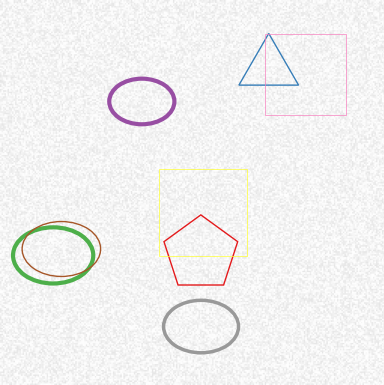[{"shape": "pentagon", "thickness": 1, "radius": 0.5, "center": [0.522, 0.341]}, {"shape": "triangle", "thickness": 1, "radius": 0.45, "center": [0.698, 0.824]}, {"shape": "oval", "thickness": 3, "radius": 0.52, "center": [0.138, 0.337]}, {"shape": "oval", "thickness": 3, "radius": 0.42, "center": [0.368, 0.736]}, {"shape": "square", "thickness": 0.5, "radius": 0.57, "center": [0.527, 0.447]}, {"shape": "oval", "thickness": 1, "radius": 0.51, "center": [0.159, 0.353]}, {"shape": "square", "thickness": 0.5, "radius": 0.53, "center": [0.794, 0.807]}, {"shape": "oval", "thickness": 2.5, "radius": 0.49, "center": [0.522, 0.152]}]